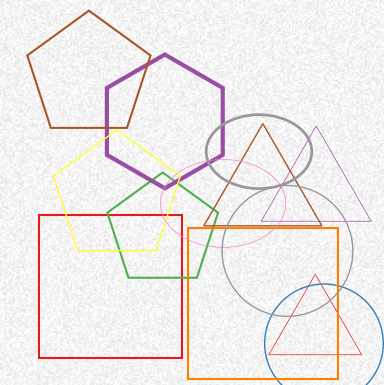[{"shape": "square", "thickness": 1.5, "radius": 0.93, "center": [0.287, 0.255]}, {"shape": "triangle", "thickness": 0.5, "radius": 0.7, "center": [0.819, 0.148]}, {"shape": "circle", "thickness": 1, "radius": 0.77, "center": [0.841, 0.108]}, {"shape": "pentagon", "thickness": 1.5, "radius": 0.76, "center": [0.423, 0.401]}, {"shape": "hexagon", "thickness": 3, "radius": 0.87, "center": [0.428, 0.685]}, {"shape": "triangle", "thickness": 0.5, "radius": 0.83, "center": [0.821, 0.508]}, {"shape": "square", "thickness": 1.5, "radius": 0.98, "center": [0.683, 0.211]}, {"shape": "pentagon", "thickness": 1, "radius": 0.87, "center": [0.304, 0.489]}, {"shape": "pentagon", "thickness": 1.5, "radius": 0.84, "center": [0.231, 0.804]}, {"shape": "triangle", "thickness": 1, "radius": 0.88, "center": [0.683, 0.502]}, {"shape": "oval", "thickness": 0.5, "radius": 0.81, "center": [0.579, 0.472]}, {"shape": "oval", "thickness": 2, "radius": 0.69, "center": [0.673, 0.606]}, {"shape": "circle", "thickness": 1, "radius": 0.85, "center": [0.747, 0.348]}]